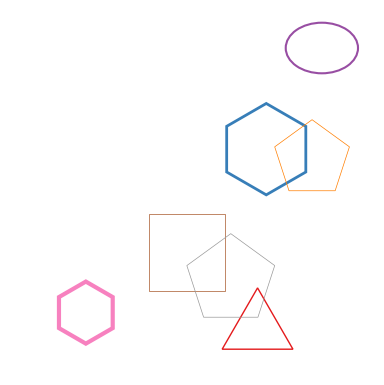[{"shape": "triangle", "thickness": 1, "radius": 0.53, "center": [0.669, 0.146]}, {"shape": "hexagon", "thickness": 2, "radius": 0.59, "center": [0.692, 0.613]}, {"shape": "oval", "thickness": 1.5, "radius": 0.47, "center": [0.836, 0.875]}, {"shape": "pentagon", "thickness": 0.5, "radius": 0.51, "center": [0.811, 0.587]}, {"shape": "square", "thickness": 0.5, "radius": 0.5, "center": [0.486, 0.344]}, {"shape": "hexagon", "thickness": 3, "radius": 0.4, "center": [0.223, 0.188]}, {"shape": "pentagon", "thickness": 0.5, "radius": 0.6, "center": [0.599, 0.273]}]